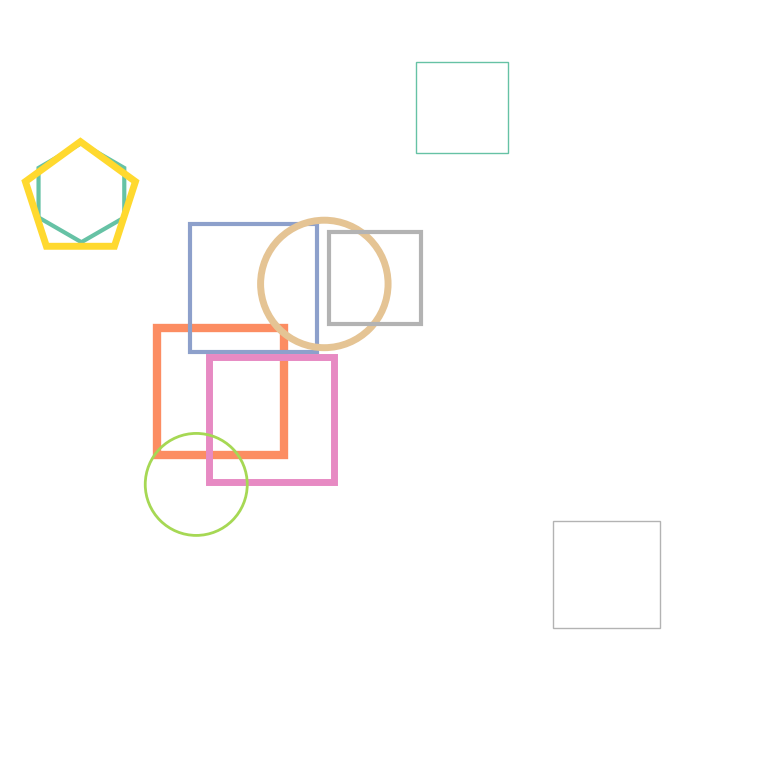[{"shape": "hexagon", "thickness": 1.5, "radius": 0.32, "center": [0.106, 0.75]}, {"shape": "square", "thickness": 0.5, "radius": 0.3, "center": [0.6, 0.86]}, {"shape": "square", "thickness": 3, "radius": 0.41, "center": [0.287, 0.491]}, {"shape": "square", "thickness": 1.5, "radius": 0.41, "center": [0.33, 0.626]}, {"shape": "square", "thickness": 2.5, "radius": 0.41, "center": [0.353, 0.455]}, {"shape": "circle", "thickness": 1, "radius": 0.33, "center": [0.255, 0.371]}, {"shape": "pentagon", "thickness": 2.5, "radius": 0.38, "center": [0.104, 0.741]}, {"shape": "circle", "thickness": 2.5, "radius": 0.41, "center": [0.421, 0.631]}, {"shape": "square", "thickness": 1.5, "radius": 0.3, "center": [0.487, 0.639]}, {"shape": "square", "thickness": 0.5, "radius": 0.35, "center": [0.788, 0.254]}]